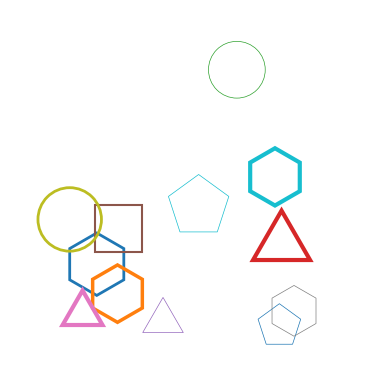[{"shape": "hexagon", "thickness": 2, "radius": 0.41, "center": [0.251, 0.314]}, {"shape": "pentagon", "thickness": 0.5, "radius": 0.29, "center": [0.726, 0.153]}, {"shape": "hexagon", "thickness": 2.5, "radius": 0.37, "center": [0.305, 0.237]}, {"shape": "circle", "thickness": 0.5, "radius": 0.37, "center": [0.615, 0.819]}, {"shape": "triangle", "thickness": 3, "radius": 0.43, "center": [0.731, 0.367]}, {"shape": "triangle", "thickness": 0.5, "radius": 0.3, "center": [0.423, 0.167]}, {"shape": "square", "thickness": 1.5, "radius": 0.3, "center": [0.308, 0.405]}, {"shape": "triangle", "thickness": 3, "radius": 0.3, "center": [0.214, 0.186]}, {"shape": "hexagon", "thickness": 0.5, "radius": 0.33, "center": [0.764, 0.193]}, {"shape": "circle", "thickness": 2, "radius": 0.41, "center": [0.181, 0.43]}, {"shape": "hexagon", "thickness": 3, "radius": 0.37, "center": [0.714, 0.541]}, {"shape": "pentagon", "thickness": 0.5, "radius": 0.41, "center": [0.516, 0.464]}]